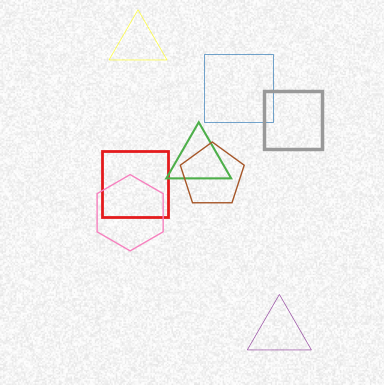[{"shape": "square", "thickness": 2, "radius": 0.43, "center": [0.351, 0.522]}, {"shape": "square", "thickness": 0.5, "radius": 0.45, "center": [0.62, 0.772]}, {"shape": "triangle", "thickness": 1.5, "radius": 0.49, "center": [0.516, 0.585]}, {"shape": "triangle", "thickness": 0.5, "radius": 0.48, "center": [0.726, 0.139]}, {"shape": "triangle", "thickness": 0.5, "radius": 0.44, "center": [0.358, 0.888]}, {"shape": "pentagon", "thickness": 1, "radius": 0.44, "center": [0.551, 0.544]}, {"shape": "hexagon", "thickness": 1, "radius": 0.5, "center": [0.338, 0.447]}, {"shape": "square", "thickness": 2.5, "radius": 0.38, "center": [0.761, 0.688]}]